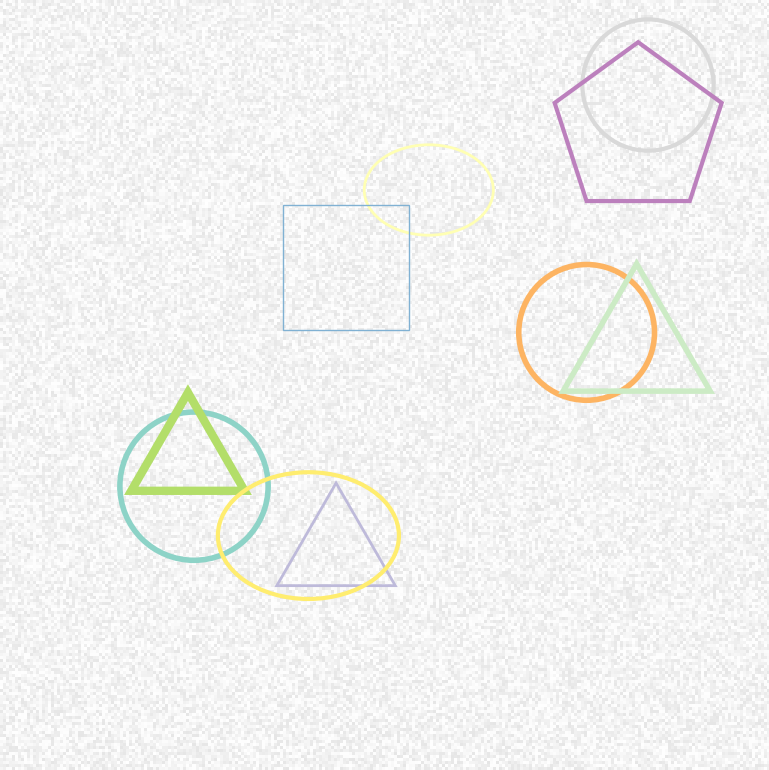[{"shape": "circle", "thickness": 2, "radius": 0.48, "center": [0.252, 0.369]}, {"shape": "oval", "thickness": 1, "radius": 0.42, "center": [0.557, 0.753]}, {"shape": "triangle", "thickness": 1, "radius": 0.44, "center": [0.436, 0.284]}, {"shape": "square", "thickness": 0.5, "radius": 0.41, "center": [0.449, 0.652]}, {"shape": "circle", "thickness": 2, "radius": 0.44, "center": [0.762, 0.568]}, {"shape": "triangle", "thickness": 3, "radius": 0.43, "center": [0.244, 0.405]}, {"shape": "circle", "thickness": 1.5, "radius": 0.43, "center": [0.842, 0.89]}, {"shape": "pentagon", "thickness": 1.5, "radius": 0.57, "center": [0.829, 0.831]}, {"shape": "triangle", "thickness": 2, "radius": 0.55, "center": [0.827, 0.547]}, {"shape": "oval", "thickness": 1.5, "radius": 0.59, "center": [0.401, 0.304]}]